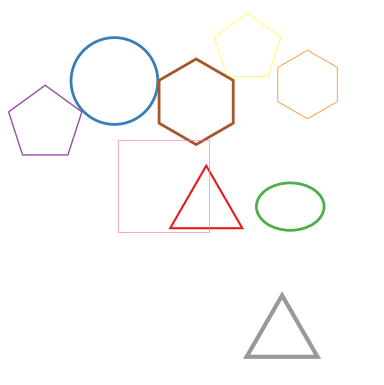[{"shape": "triangle", "thickness": 1.5, "radius": 0.54, "center": [0.536, 0.461]}, {"shape": "circle", "thickness": 2, "radius": 0.56, "center": [0.297, 0.79]}, {"shape": "oval", "thickness": 2, "radius": 0.44, "center": [0.754, 0.463]}, {"shape": "pentagon", "thickness": 1, "radius": 0.5, "center": [0.117, 0.678]}, {"shape": "hexagon", "thickness": 0.5, "radius": 0.45, "center": [0.799, 0.78]}, {"shape": "pentagon", "thickness": 0.5, "radius": 0.45, "center": [0.643, 0.875]}, {"shape": "hexagon", "thickness": 2, "radius": 0.56, "center": [0.51, 0.736]}, {"shape": "square", "thickness": 0.5, "radius": 0.59, "center": [0.425, 0.517]}, {"shape": "triangle", "thickness": 3, "radius": 0.53, "center": [0.733, 0.126]}]